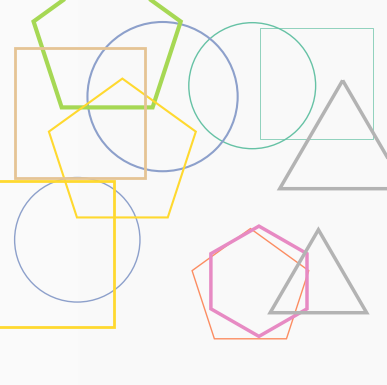[{"shape": "square", "thickness": 0.5, "radius": 0.72, "center": [0.817, 0.783]}, {"shape": "circle", "thickness": 1, "radius": 0.82, "center": [0.651, 0.777]}, {"shape": "pentagon", "thickness": 1, "radius": 0.79, "center": [0.646, 0.248]}, {"shape": "circle", "thickness": 1.5, "radius": 0.97, "center": [0.42, 0.749]}, {"shape": "circle", "thickness": 1, "radius": 0.81, "center": [0.199, 0.377]}, {"shape": "hexagon", "thickness": 2.5, "radius": 0.72, "center": [0.668, 0.269]}, {"shape": "pentagon", "thickness": 3, "radius": 1.0, "center": [0.276, 0.883]}, {"shape": "pentagon", "thickness": 1.5, "radius": 1.0, "center": [0.316, 0.596]}, {"shape": "square", "thickness": 2, "radius": 0.95, "center": [0.104, 0.34]}, {"shape": "square", "thickness": 2, "radius": 0.84, "center": [0.206, 0.707]}, {"shape": "triangle", "thickness": 2.5, "radius": 0.72, "center": [0.822, 0.26]}, {"shape": "triangle", "thickness": 2.5, "radius": 0.94, "center": [0.884, 0.604]}]